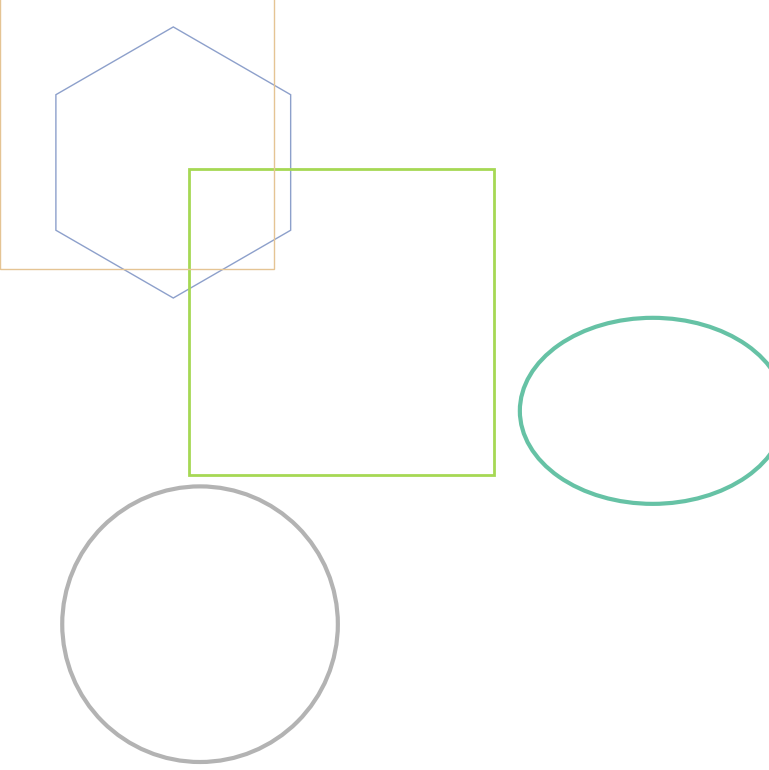[{"shape": "oval", "thickness": 1.5, "radius": 0.86, "center": [0.848, 0.466]}, {"shape": "hexagon", "thickness": 0.5, "radius": 0.88, "center": [0.225, 0.789]}, {"shape": "square", "thickness": 1, "radius": 0.99, "center": [0.444, 0.582]}, {"shape": "square", "thickness": 0.5, "radius": 0.89, "center": [0.178, 0.828]}, {"shape": "circle", "thickness": 1.5, "radius": 0.89, "center": [0.26, 0.189]}]